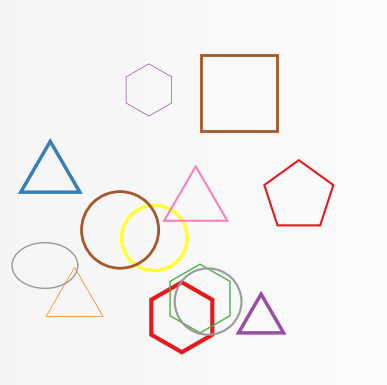[{"shape": "hexagon", "thickness": 3, "radius": 0.45, "center": [0.469, 0.176]}, {"shape": "pentagon", "thickness": 1.5, "radius": 0.47, "center": [0.771, 0.49]}, {"shape": "triangle", "thickness": 2.5, "radius": 0.44, "center": [0.13, 0.545]}, {"shape": "hexagon", "thickness": 1, "radius": 0.45, "center": [0.516, 0.224]}, {"shape": "hexagon", "thickness": 0.5, "radius": 0.34, "center": [0.384, 0.766]}, {"shape": "triangle", "thickness": 2.5, "radius": 0.34, "center": [0.674, 0.169]}, {"shape": "triangle", "thickness": 0.5, "radius": 0.42, "center": [0.192, 0.221]}, {"shape": "circle", "thickness": 2.5, "radius": 0.42, "center": [0.398, 0.382]}, {"shape": "square", "thickness": 2, "radius": 0.49, "center": [0.617, 0.759]}, {"shape": "circle", "thickness": 2, "radius": 0.5, "center": [0.31, 0.403]}, {"shape": "triangle", "thickness": 1.5, "radius": 0.47, "center": [0.505, 0.474]}, {"shape": "oval", "thickness": 1, "radius": 0.42, "center": [0.116, 0.31]}, {"shape": "circle", "thickness": 1.5, "radius": 0.43, "center": [0.537, 0.217]}]